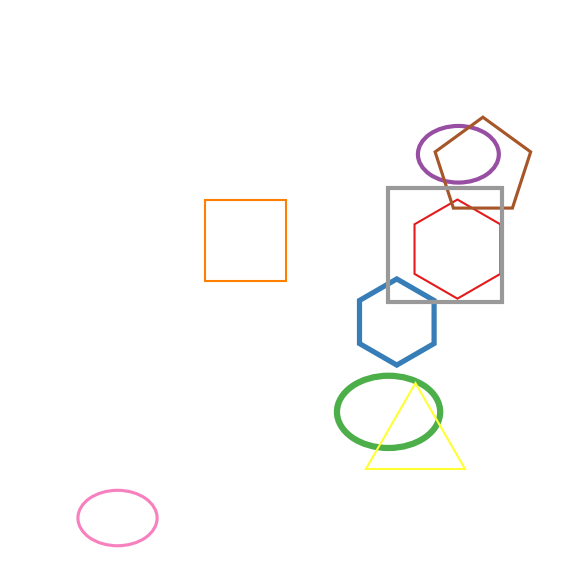[{"shape": "hexagon", "thickness": 1, "radius": 0.43, "center": [0.792, 0.568]}, {"shape": "hexagon", "thickness": 2.5, "radius": 0.37, "center": [0.687, 0.442]}, {"shape": "oval", "thickness": 3, "radius": 0.45, "center": [0.673, 0.286]}, {"shape": "oval", "thickness": 2, "radius": 0.35, "center": [0.794, 0.732]}, {"shape": "square", "thickness": 1, "radius": 0.35, "center": [0.425, 0.583]}, {"shape": "triangle", "thickness": 1, "radius": 0.5, "center": [0.719, 0.237]}, {"shape": "pentagon", "thickness": 1.5, "radius": 0.43, "center": [0.836, 0.709]}, {"shape": "oval", "thickness": 1.5, "radius": 0.34, "center": [0.203, 0.102]}, {"shape": "square", "thickness": 2, "radius": 0.49, "center": [0.77, 0.574]}]